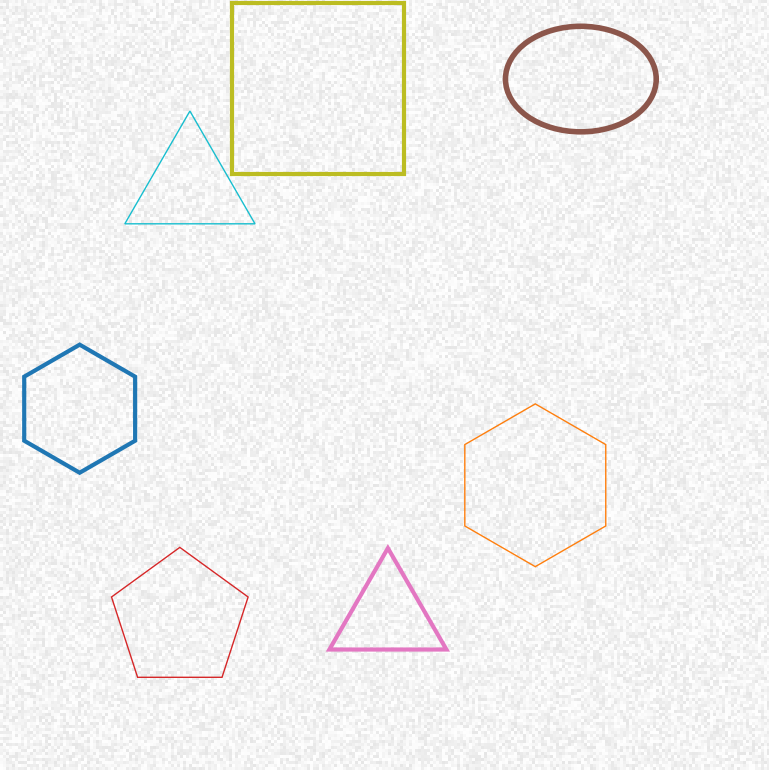[{"shape": "hexagon", "thickness": 1.5, "radius": 0.42, "center": [0.103, 0.469]}, {"shape": "hexagon", "thickness": 0.5, "radius": 0.53, "center": [0.695, 0.37]}, {"shape": "pentagon", "thickness": 0.5, "radius": 0.47, "center": [0.234, 0.196]}, {"shape": "oval", "thickness": 2, "radius": 0.49, "center": [0.754, 0.897]}, {"shape": "triangle", "thickness": 1.5, "radius": 0.44, "center": [0.504, 0.2]}, {"shape": "square", "thickness": 1.5, "radius": 0.56, "center": [0.413, 0.885]}, {"shape": "triangle", "thickness": 0.5, "radius": 0.49, "center": [0.247, 0.758]}]